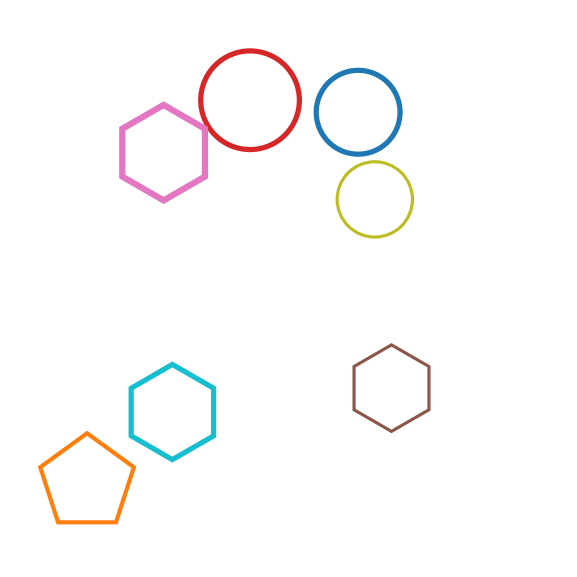[{"shape": "circle", "thickness": 2.5, "radius": 0.36, "center": [0.62, 0.805]}, {"shape": "pentagon", "thickness": 2, "radius": 0.43, "center": [0.151, 0.164]}, {"shape": "circle", "thickness": 2.5, "radius": 0.43, "center": [0.433, 0.826]}, {"shape": "hexagon", "thickness": 1.5, "radius": 0.37, "center": [0.678, 0.327]}, {"shape": "hexagon", "thickness": 3, "radius": 0.41, "center": [0.283, 0.735]}, {"shape": "circle", "thickness": 1.5, "radius": 0.33, "center": [0.649, 0.654]}, {"shape": "hexagon", "thickness": 2.5, "radius": 0.41, "center": [0.299, 0.286]}]